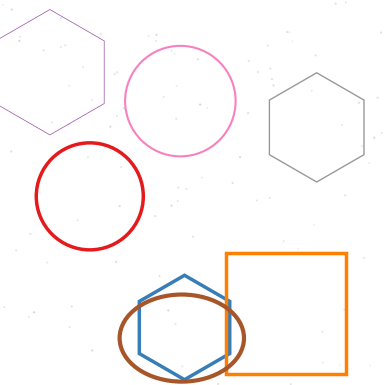[{"shape": "circle", "thickness": 2.5, "radius": 0.7, "center": [0.233, 0.49]}, {"shape": "hexagon", "thickness": 2.5, "radius": 0.68, "center": [0.479, 0.149]}, {"shape": "hexagon", "thickness": 0.5, "radius": 0.81, "center": [0.13, 0.812]}, {"shape": "square", "thickness": 2.5, "radius": 0.78, "center": [0.743, 0.186]}, {"shape": "oval", "thickness": 3, "radius": 0.81, "center": [0.472, 0.122]}, {"shape": "circle", "thickness": 1.5, "radius": 0.72, "center": [0.468, 0.737]}, {"shape": "hexagon", "thickness": 1, "radius": 0.71, "center": [0.823, 0.669]}]